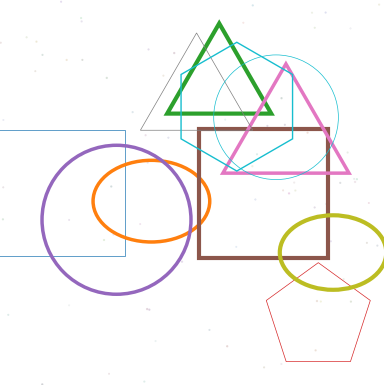[{"shape": "square", "thickness": 0.5, "radius": 0.81, "center": [0.161, 0.499]}, {"shape": "oval", "thickness": 2.5, "radius": 0.76, "center": [0.393, 0.478]}, {"shape": "triangle", "thickness": 3, "radius": 0.78, "center": [0.569, 0.783]}, {"shape": "pentagon", "thickness": 0.5, "radius": 0.71, "center": [0.827, 0.176]}, {"shape": "circle", "thickness": 2.5, "radius": 0.97, "center": [0.303, 0.429]}, {"shape": "square", "thickness": 3, "radius": 0.84, "center": [0.684, 0.498]}, {"shape": "triangle", "thickness": 2.5, "radius": 0.95, "center": [0.743, 0.645]}, {"shape": "triangle", "thickness": 0.5, "radius": 0.84, "center": [0.511, 0.746]}, {"shape": "oval", "thickness": 3, "radius": 0.69, "center": [0.865, 0.344]}, {"shape": "circle", "thickness": 0.5, "radius": 0.81, "center": [0.717, 0.695]}, {"shape": "hexagon", "thickness": 1, "radius": 0.84, "center": [0.615, 0.723]}]